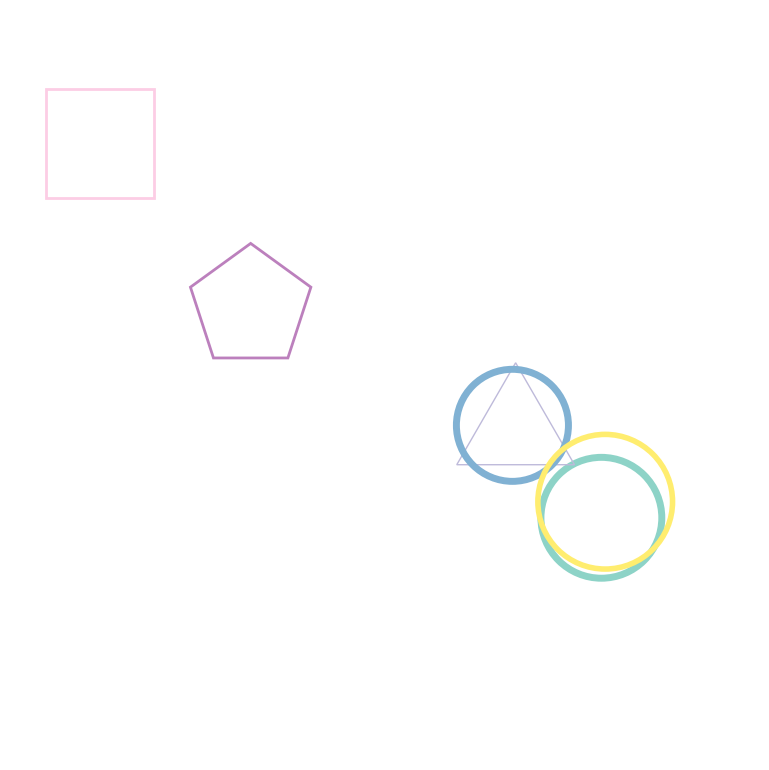[{"shape": "circle", "thickness": 2.5, "radius": 0.39, "center": [0.781, 0.328]}, {"shape": "triangle", "thickness": 0.5, "radius": 0.44, "center": [0.67, 0.441]}, {"shape": "circle", "thickness": 2.5, "radius": 0.36, "center": [0.665, 0.448]}, {"shape": "square", "thickness": 1, "radius": 0.35, "center": [0.13, 0.814]}, {"shape": "pentagon", "thickness": 1, "radius": 0.41, "center": [0.326, 0.602]}, {"shape": "circle", "thickness": 2, "radius": 0.44, "center": [0.786, 0.348]}]